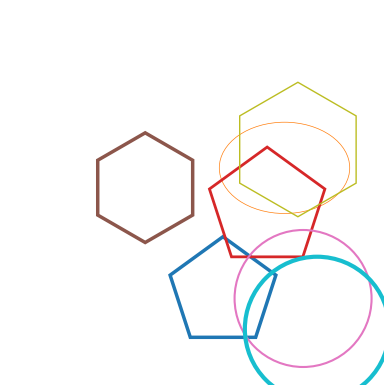[{"shape": "pentagon", "thickness": 2.5, "radius": 0.72, "center": [0.579, 0.241]}, {"shape": "oval", "thickness": 0.5, "radius": 0.85, "center": [0.739, 0.564]}, {"shape": "pentagon", "thickness": 2, "radius": 0.79, "center": [0.694, 0.46]}, {"shape": "hexagon", "thickness": 2.5, "radius": 0.71, "center": [0.377, 0.513]}, {"shape": "circle", "thickness": 1.5, "radius": 0.89, "center": [0.787, 0.225]}, {"shape": "hexagon", "thickness": 1, "radius": 0.87, "center": [0.774, 0.612]}, {"shape": "circle", "thickness": 3, "radius": 0.94, "center": [0.824, 0.146]}]